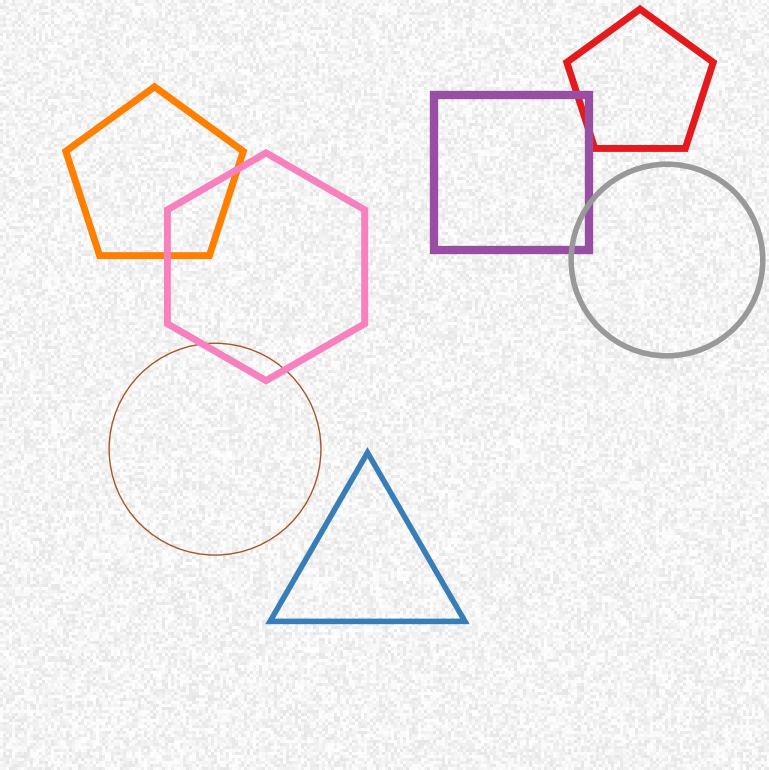[{"shape": "pentagon", "thickness": 2.5, "radius": 0.5, "center": [0.831, 0.888]}, {"shape": "triangle", "thickness": 2, "radius": 0.73, "center": [0.477, 0.266]}, {"shape": "square", "thickness": 3, "radius": 0.5, "center": [0.664, 0.776]}, {"shape": "pentagon", "thickness": 2.5, "radius": 0.61, "center": [0.201, 0.766]}, {"shape": "circle", "thickness": 0.5, "radius": 0.69, "center": [0.279, 0.417]}, {"shape": "hexagon", "thickness": 2.5, "radius": 0.74, "center": [0.346, 0.654]}, {"shape": "circle", "thickness": 2, "radius": 0.62, "center": [0.866, 0.662]}]